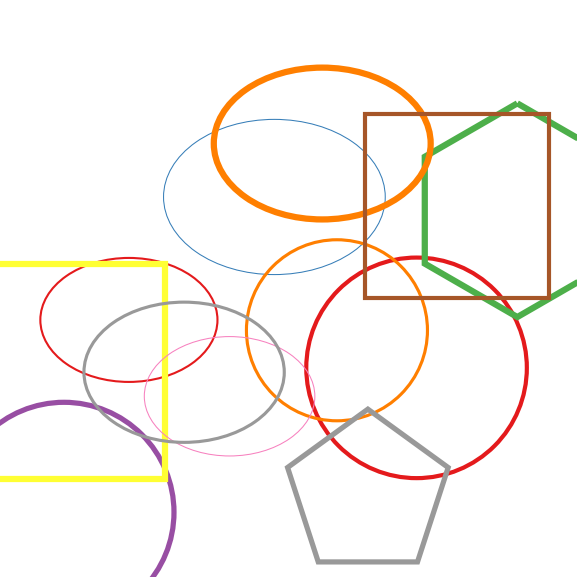[{"shape": "oval", "thickness": 1, "radius": 0.77, "center": [0.223, 0.445]}, {"shape": "circle", "thickness": 2, "radius": 0.95, "center": [0.721, 0.362]}, {"shape": "oval", "thickness": 0.5, "radius": 0.96, "center": [0.475, 0.658]}, {"shape": "hexagon", "thickness": 3, "radius": 0.93, "center": [0.896, 0.635]}, {"shape": "circle", "thickness": 2.5, "radius": 0.95, "center": [0.111, 0.112]}, {"shape": "circle", "thickness": 1.5, "radius": 0.78, "center": [0.583, 0.427]}, {"shape": "oval", "thickness": 3, "radius": 0.94, "center": [0.558, 0.751]}, {"shape": "square", "thickness": 3, "radius": 0.93, "center": [0.101, 0.356]}, {"shape": "square", "thickness": 2, "radius": 0.8, "center": [0.792, 0.642]}, {"shape": "oval", "thickness": 0.5, "radius": 0.74, "center": [0.398, 0.313]}, {"shape": "pentagon", "thickness": 2.5, "radius": 0.73, "center": [0.637, 0.144]}, {"shape": "oval", "thickness": 1.5, "radius": 0.87, "center": [0.319, 0.355]}]